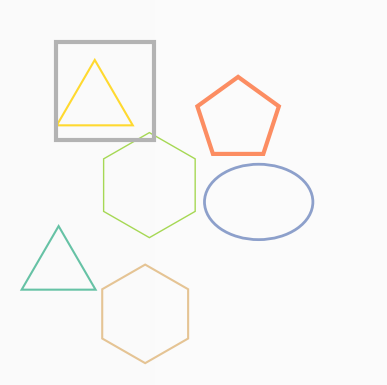[{"shape": "triangle", "thickness": 1.5, "radius": 0.55, "center": [0.151, 0.303]}, {"shape": "pentagon", "thickness": 3, "radius": 0.55, "center": [0.614, 0.69]}, {"shape": "oval", "thickness": 2, "radius": 0.7, "center": [0.668, 0.475]}, {"shape": "hexagon", "thickness": 1, "radius": 0.68, "center": [0.386, 0.519]}, {"shape": "triangle", "thickness": 1.5, "radius": 0.57, "center": [0.245, 0.731]}, {"shape": "hexagon", "thickness": 1.5, "radius": 0.64, "center": [0.375, 0.185]}, {"shape": "square", "thickness": 3, "radius": 0.63, "center": [0.271, 0.764]}]